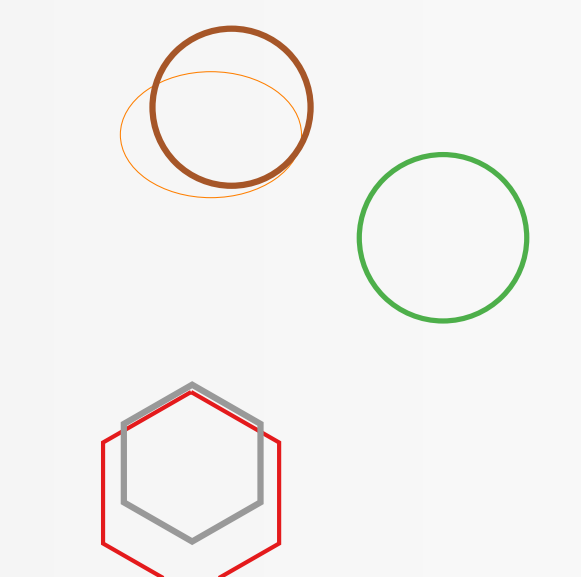[{"shape": "hexagon", "thickness": 2, "radius": 0.87, "center": [0.329, 0.145]}, {"shape": "circle", "thickness": 2.5, "radius": 0.72, "center": [0.762, 0.587]}, {"shape": "oval", "thickness": 0.5, "radius": 0.78, "center": [0.363, 0.766]}, {"shape": "circle", "thickness": 3, "radius": 0.68, "center": [0.398, 0.813]}, {"shape": "hexagon", "thickness": 3, "radius": 0.68, "center": [0.331, 0.197]}]